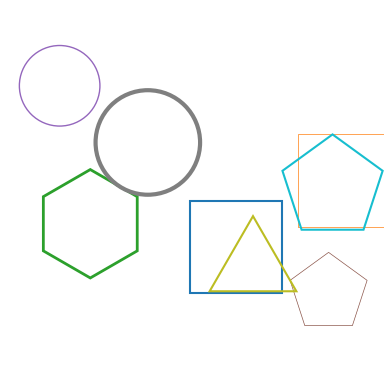[{"shape": "square", "thickness": 1.5, "radius": 0.6, "center": [0.612, 0.359]}, {"shape": "square", "thickness": 0.5, "radius": 0.61, "center": [0.895, 0.531]}, {"shape": "hexagon", "thickness": 2, "radius": 0.7, "center": [0.235, 0.419]}, {"shape": "circle", "thickness": 1, "radius": 0.52, "center": [0.155, 0.777]}, {"shape": "pentagon", "thickness": 0.5, "radius": 0.53, "center": [0.853, 0.239]}, {"shape": "circle", "thickness": 3, "radius": 0.68, "center": [0.384, 0.63]}, {"shape": "triangle", "thickness": 1.5, "radius": 0.65, "center": [0.657, 0.308]}, {"shape": "pentagon", "thickness": 1.5, "radius": 0.68, "center": [0.864, 0.514]}]